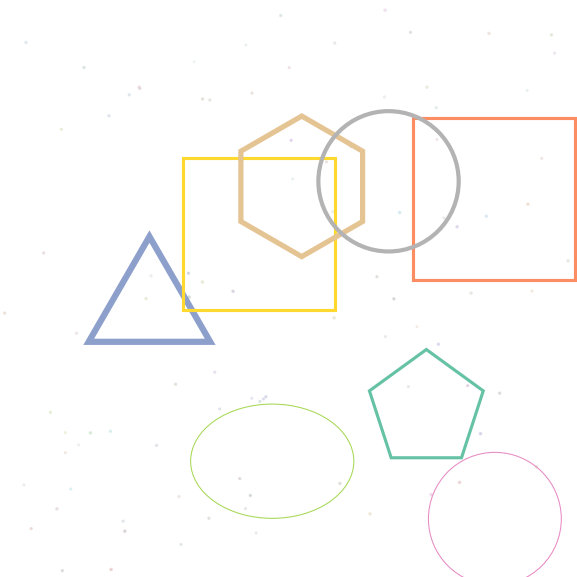[{"shape": "pentagon", "thickness": 1.5, "radius": 0.52, "center": [0.738, 0.29]}, {"shape": "square", "thickness": 1.5, "radius": 0.7, "center": [0.855, 0.655]}, {"shape": "triangle", "thickness": 3, "radius": 0.61, "center": [0.259, 0.468]}, {"shape": "circle", "thickness": 0.5, "radius": 0.58, "center": [0.857, 0.101]}, {"shape": "oval", "thickness": 0.5, "radius": 0.71, "center": [0.471, 0.201]}, {"shape": "square", "thickness": 1.5, "radius": 0.66, "center": [0.449, 0.594]}, {"shape": "hexagon", "thickness": 2.5, "radius": 0.61, "center": [0.523, 0.676]}, {"shape": "circle", "thickness": 2, "radius": 0.61, "center": [0.673, 0.685]}]